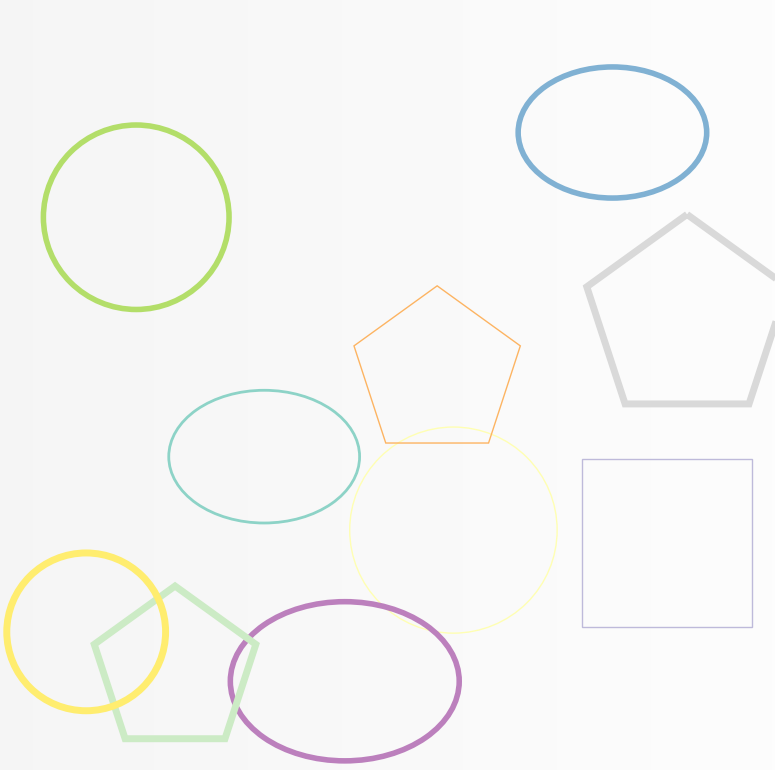[{"shape": "oval", "thickness": 1, "radius": 0.62, "center": [0.341, 0.407]}, {"shape": "circle", "thickness": 0.5, "radius": 0.67, "center": [0.585, 0.312]}, {"shape": "square", "thickness": 0.5, "radius": 0.55, "center": [0.86, 0.295]}, {"shape": "oval", "thickness": 2, "radius": 0.61, "center": [0.79, 0.828]}, {"shape": "pentagon", "thickness": 0.5, "radius": 0.56, "center": [0.564, 0.516]}, {"shape": "circle", "thickness": 2, "radius": 0.6, "center": [0.176, 0.718]}, {"shape": "pentagon", "thickness": 2.5, "radius": 0.68, "center": [0.887, 0.585]}, {"shape": "oval", "thickness": 2, "radius": 0.74, "center": [0.445, 0.115]}, {"shape": "pentagon", "thickness": 2.5, "radius": 0.55, "center": [0.226, 0.129]}, {"shape": "circle", "thickness": 2.5, "radius": 0.51, "center": [0.111, 0.179]}]